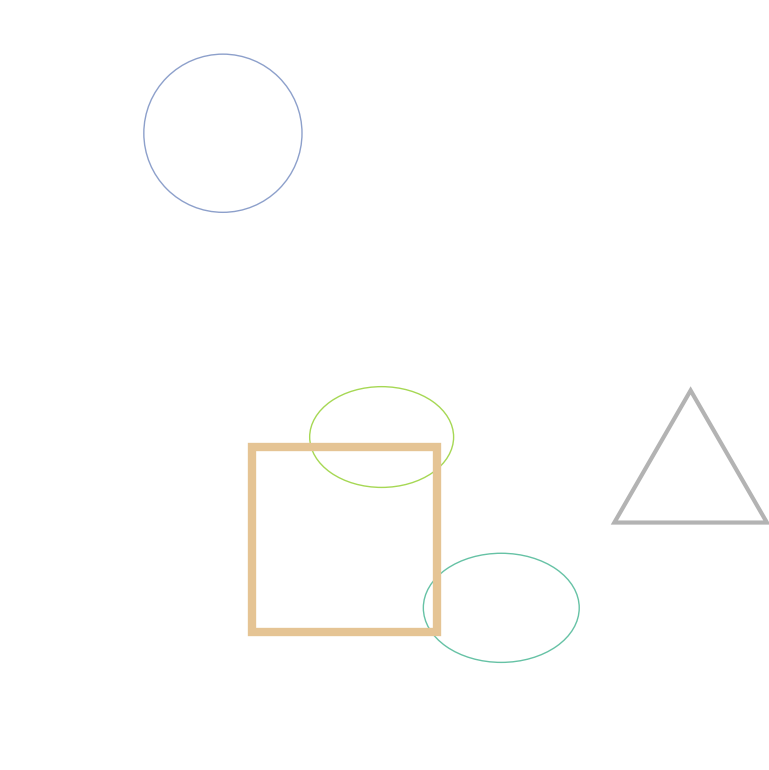[{"shape": "oval", "thickness": 0.5, "radius": 0.51, "center": [0.651, 0.211]}, {"shape": "circle", "thickness": 0.5, "radius": 0.51, "center": [0.289, 0.827]}, {"shape": "oval", "thickness": 0.5, "radius": 0.47, "center": [0.496, 0.432]}, {"shape": "square", "thickness": 3, "radius": 0.6, "center": [0.448, 0.3]}, {"shape": "triangle", "thickness": 1.5, "radius": 0.57, "center": [0.897, 0.379]}]